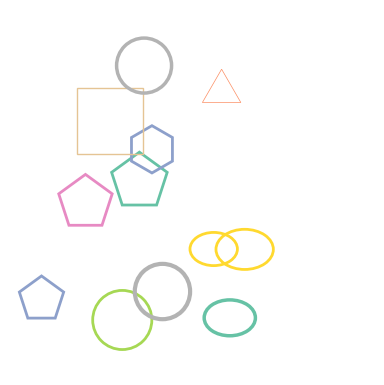[{"shape": "pentagon", "thickness": 2, "radius": 0.38, "center": [0.362, 0.529]}, {"shape": "oval", "thickness": 2.5, "radius": 0.33, "center": [0.597, 0.174]}, {"shape": "triangle", "thickness": 0.5, "radius": 0.29, "center": [0.576, 0.763]}, {"shape": "pentagon", "thickness": 2, "radius": 0.3, "center": [0.108, 0.223]}, {"shape": "hexagon", "thickness": 2, "radius": 0.31, "center": [0.395, 0.612]}, {"shape": "pentagon", "thickness": 2, "radius": 0.37, "center": [0.222, 0.474]}, {"shape": "circle", "thickness": 2, "radius": 0.38, "center": [0.318, 0.169]}, {"shape": "oval", "thickness": 2, "radius": 0.31, "center": [0.555, 0.353]}, {"shape": "oval", "thickness": 2, "radius": 0.37, "center": [0.635, 0.352]}, {"shape": "square", "thickness": 1, "radius": 0.43, "center": [0.285, 0.685]}, {"shape": "circle", "thickness": 3, "radius": 0.36, "center": [0.422, 0.243]}, {"shape": "circle", "thickness": 2.5, "radius": 0.36, "center": [0.374, 0.83]}]